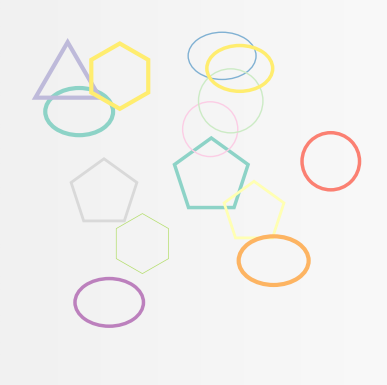[{"shape": "oval", "thickness": 3, "radius": 0.44, "center": [0.204, 0.71]}, {"shape": "pentagon", "thickness": 2.5, "radius": 0.5, "center": [0.545, 0.542]}, {"shape": "pentagon", "thickness": 2, "radius": 0.41, "center": [0.655, 0.448]}, {"shape": "triangle", "thickness": 3, "radius": 0.48, "center": [0.175, 0.794]}, {"shape": "circle", "thickness": 2.5, "radius": 0.37, "center": [0.854, 0.581]}, {"shape": "oval", "thickness": 1, "radius": 0.44, "center": [0.573, 0.855]}, {"shape": "oval", "thickness": 3, "radius": 0.45, "center": [0.706, 0.323]}, {"shape": "hexagon", "thickness": 0.5, "radius": 0.39, "center": [0.368, 0.367]}, {"shape": "circle", "thickness": 1, "radius": 0.36, "center": [0.542, 0.664]}, {"shape": "pentagon", "thickness": 2, "radius": 0.45, "center": [0.268, 0.498]}, {"shape": "oval", "thickness": 2.5, "radius": 0.44, "center": [0.282, 0.215]}, {"shape": "circle", "thickness": 1, "radius": 0.42, "center": [0.595, 0.738]}, {"shape": "oval", "thickness": 2.5, "radius": 0.42, "center": [0.619, 0.822]}, {"shape": "hexagon", "thickness": 3, "radius": 0.42, "center": [0.309, 0.802]}]